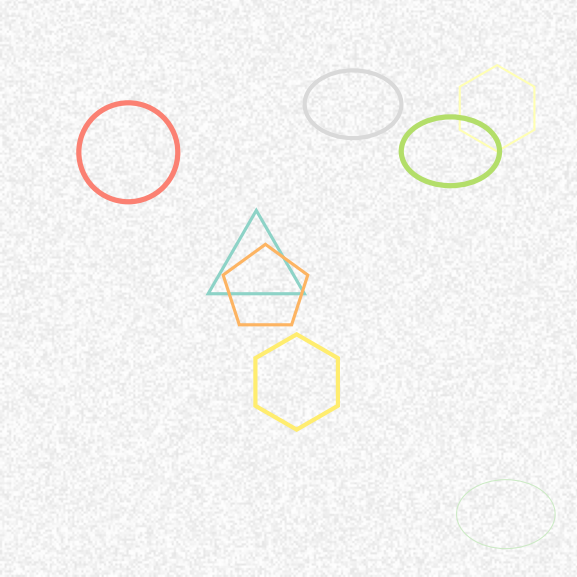[{"shape": "triangle", "thickness": 1.5, "radius": 0.48, "center": [0.444, 0.539]}, {"shape": "hexagon", "thickness": 1, "radius": 0.37, "center": [0.861, 0.812]}, {"shape": "circle", "thickness": 2.5, "radius": 0.43, "center": [0.222, 0.735]}, {"shape": "pentagon", "thickness": 1.5, "radius": 0.39, "center": [0.46, 0.499]}, {"shape": "oval", "thickness": 2.5, "radius": 0.43, "center": [0.78, 0.737]}, {"shape": "oval", "thickness": 2, "radius": 0.42, "center": [0.611, 0.819]}, {"shape": "oval", "thickness": 0.5, "radius": 0.43, "center": [0.876, 0.109]}, {"shape": "hexagon", "thickness": 2, "radius": 0.41, "center": [0.514, 0.338]}]